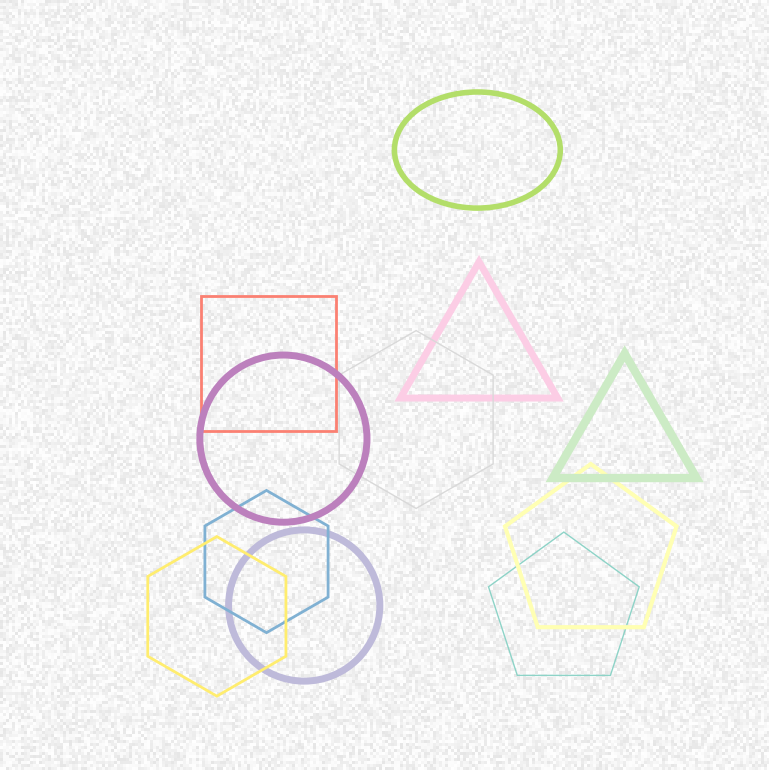[{"shape": "pentagon", "thickness": 0.5, "radius": 0.51, "center": [0.732, 0.206]}, {"shape": "pentagon", "thickness": 1.5, "radius": 0.59, "center": [0.767, 0.28]}, {"shape": "circle", "thickness": 2.5, "radius": 0.49, "center": [0.395, 0.214]}, {"shape": "square", "thickness": 1, "radius": 0.44, "center": [0.349, 0.528]}, {"shape": "hexagon", "thickness": 1, "radius": 0.46, "center": [0.346, 0.271]}, {"shape": "oval", "thickness": 2, "radius": 0.54, "center": [0.62, 0.805]}, {"shape": "triangle", "thickness": 2.5, "radius": 0.59, "center": [0.622, 0.542]}, {"shape": "hexagon", "thickness": 0.5, "radius": 0.58, "center": [0.54, 0.455]}, {"shape": "circle", "thickness": 2.5, "radius": 0.54, "center": [0.368, 0.43]}, {"shape": "triangle", "thickness": 3, "radius": 0.54, "center": [0.811, 0.433]}, {"shape": "hexagon", "thickness": 1, "radius": 0.52, "center": [0.282, 0.2]}]